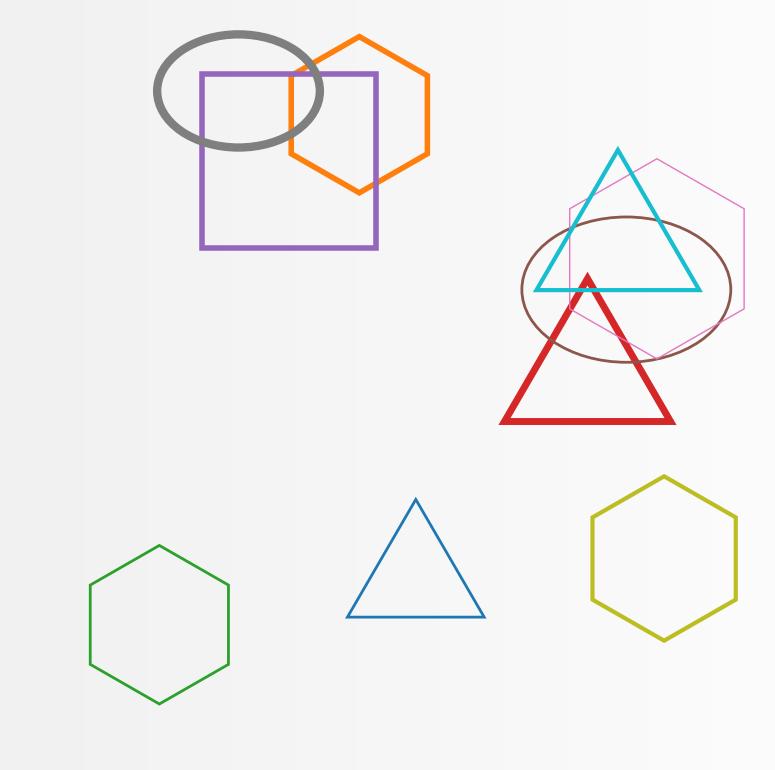[{"shape": "triangle", "thickness": 1, "radius": 0.51, "center": [0.537, 0.249]}, {"shape": "hexagon", "thickness": 2, "radius": 0.51, "center": [0.464, 0.851]}, {"shape": "hexagon", "thickness": 1, "radius": 0.51, "center": [0.206, 0.189]}, {"shape": "triangle", "thickness": 2.5, "radius": 0.62, "center": [0.758, 0.514]}, {"shape": "square", "thickness": 2, "radius": 0.56, "center": [0.373, 0.791]}, {"shape": "oval", "thickness": 1, "radius": 0.67, "center": [0.808, 0.624]}, {"shape": "hexagon", "thickness": 0.5, "radius": 0.65, "center": [0.848, 0.664]}, {"shape": "oval", "thickness": 3, "radius": 0.52, "center": [0.308, 0.882]}, {"shape": "hexagon", "thickness": 1.5, "radius": 0.53, "center": [0.857, 0.275]}, {"shape": "triangle", "thickness": 1.5, "radius": 0.61, "center": [0.797, 0.684]}]